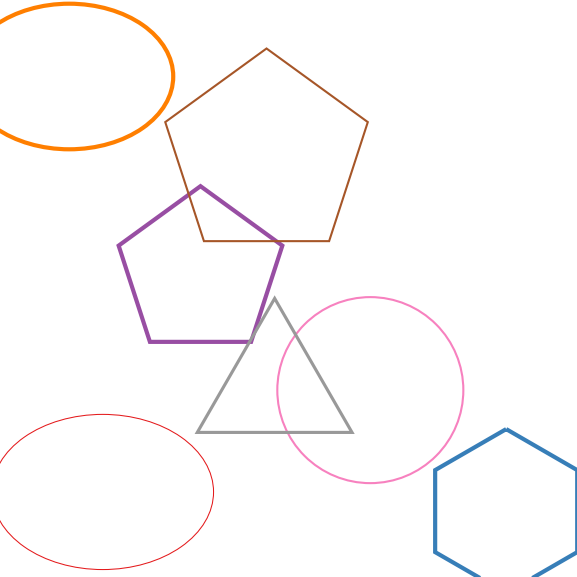[{"shape": "oval", "thickness": 0.5, "radius": 0.96, "center": [0.178, 0.147]}, {"shape": "hexagon", "thickness": 2, "radius": 0.71, "center": [0.877, 0.114]}, {"shape": "pentagon", "thickness": 2, "radius": 0.75, "center": [0.347, 0.528]}, {"shape": "oval", "thickness": 2, "radius": 0.9, "center": [0.12, 0.867]}, {"shape": "pentagon", "thickness": 1, "radius": 0.92, "center": [0.462, 0.731]}, {"shape": "circle", "thickness": 1, "radius": 0.81, "center": [0.641, 0.324]}, {"shape": "triangle", "thickness": 1.5, "radius": 0.77, "center": [0.476, 0.328]}]